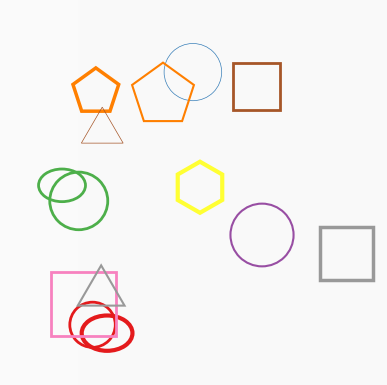[{"shape": "circle", "thickness": 2, "radius": 0.29, "center": [0.239, 0.156]}, {"shape": "oval", "thickness": 3, "radius": 0.33, "center": [0.276, 0.135]}, {"shape": "circle", "thickness": 0.5, "radius": 0.37, "center": [0.498, 0.813]}, {"shape": "circle", "thickness": 2, "radius": 0.37, "center": [0.203, 0.478]}, {"shape": "oval", "thickness": 2, "radius": 0.3, "center": [0.16, 0.519]}, {"shape": "circle", "thickness": 1.5, "radius": 0.41, "center": [0.676, 0.39]}, {"shape": "pentagon", "thickness": 2.5, "radius": 0.31, "center": [0.247, 0.761]}, {"shape": "pentagon", "thickness": 1.5, "radius": 0.42, "center": [0.421, 0.753]}, {"shape": "hexagon", "thickness": 3, "radius": 0.33, "center": [0.516, 0.514]}, {"shape": "triangle", "thickness": 0.5, "radius": 0.31, "center": [0.264, 0.659]}, {"shape": "square", "thickness": 2, "radius": 0.31, "center": [0.662, 0.775]}, {"shape": "square", "thickness": 2, "radius": 0.42, "center": [0.215, 0.21]}, {"shape": "square", "thickness": 2.5, "radius": 0.34, "center": [0.895, 0.341]}, {"shape": "triangle", "thickness": 1.5, "radius": 0.35, "center": [0.261, 0.241]}]